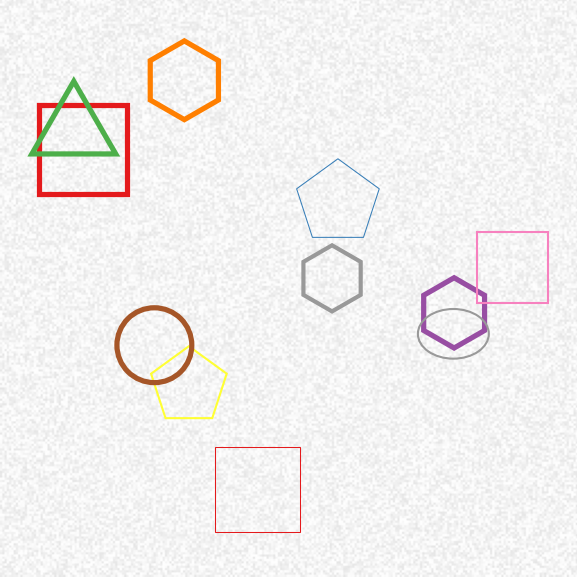[{"shape": "square", "thickness": 2.5, "radius": 0.38, "center": [0.144, 0.74]}, {"shape": "square", "thickness": 0.5, "radius": 0.37, "center": [0.446, 0.152]}, {"shape": "pentagon", "thickness": 0.5, "radius": 0.38, "center": [0.585, 0.649]}, {"shape": "triangle", "thickness": 2.5, "radius": 0.42, "center": [0.128, 0.774]}, {"shape": "hexagon", "thickness": 2.5, "radius": 0.3, "center": [0.786, 0.457]}, {"shape": "hexagon", "thickness": 2.5, "radius": 0.34, "center": [0.319, 0.86]}, {"shape": "pentagon", "thickness": 1, "radius": 0.34, "center": [0.327, 0.331]}, {"shape": "circle", "thickness": 2.5, "radius": 0.32, "center": [0.267, 0.401]}, {"shape": "square", "thickness": 1, "radius": 0.31, "center": [0.888, 0.536]}, {"shape": "oval", "thickness": 1, "radius": 0.31, "center": [0.785, 0.421]}, {"shape": "hexagon", "thickness": 2, "radius": 0.29, "center": [0.575, 0.517]}]